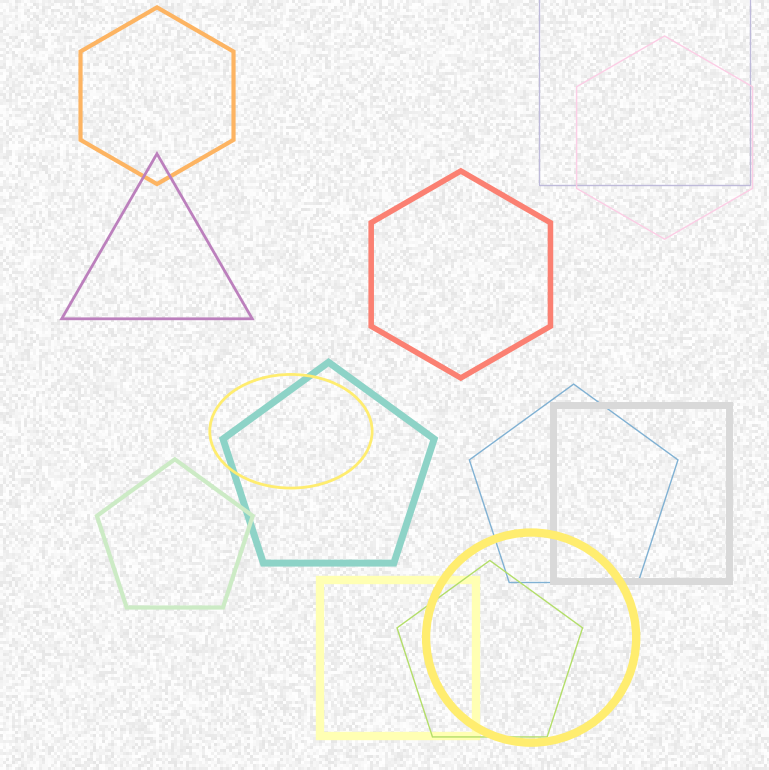[{"shape": "pentagon", "thickness": 2.5, "radius": 0.72, "center": [0.427, 0.385]}, {"shape": "square", "thickness": 3, "radius": 0.5, "center": [0.517, 0.145]}, {"shape": "square", "thickness": 0.5, "radius": 0.68, "center": [0.837, 0.896]}, {"shape": "hexagon", "thickness": 2, "radius": 0.67, "center": [0.598, 0.644]}, {"shape": "pentagon", "thickness": 0.5, "radius": 0.71, "center": [0.745, 0.359]}, {"shape": "hexagon", "thickness": 1.5, "radius": 0.57, "center": [0.204, 0.876]}, {"shape": "pentagon", "thickness": 0.5, "radius": 0.63, "center": [0.636, 0.145]}, {"shape": "hexagon", "thickness": 0.5, "radius": 0.66, "center": [0.863, 0.821]}, {"shape": "square", "thickness": 2.5, "radius": 0.57, "center": [0.833, 0.36]}, {"shape": "triangle", "thickness": 1, "radius": 0.71, "center": [0.204, 0.657]}, {"shape": "pentagon", "thickness": 1.5, "radius": 0.53, "center": [0.227, 0.297]}, {"shape": "circle", "thickness": 3, "radius": 0.68, "center": [0.69, 0.172]}, {"shape": "oval", "thickness": 1, "radius": 0.53, "center": [0.378, 0.44]}]